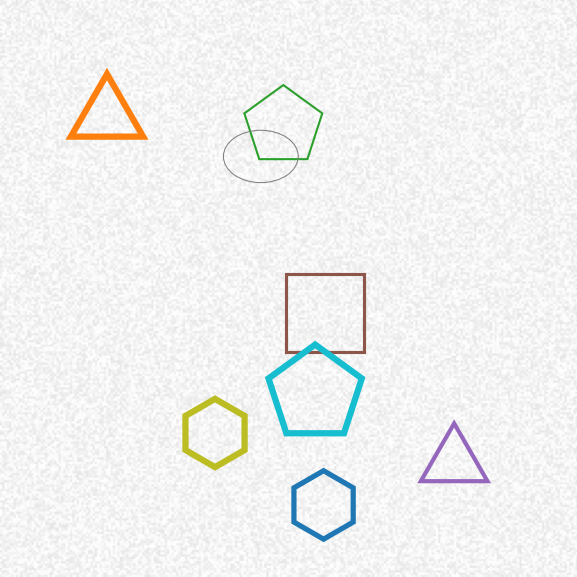[{"shape": "hexagon", "thickness": 2.5, "radius": 0.3, "center": [0.56, 0.125]}, {"shape": "triangle", "thickness": 3, "radius": 0.36, "center": [0.185, 0.799]}, {"shape": "pentagon", "thickness": 1, "radius": 0.35, "center": [0.491, 0.781]}, {"shape": "triangle", "thickness": 2, "radius": 0.33, "center": [0.786, 0.199]}, {"shape": "square", "thickness": 1.5, "radius": 0.34, "center": [0.563, 0.458]}, {"shape": "oval", "thickness": 0.5, "radius": 0.32, "center": [0.452, 0.728]}, {"shape": "hexagon", "thickness": 3, "radius": 0.3, "center": [0.372, 0.249]}, {"shape": "pentagon", "thickness": 3, "radius": 0.42, "center": [0.546, 0.318]}]